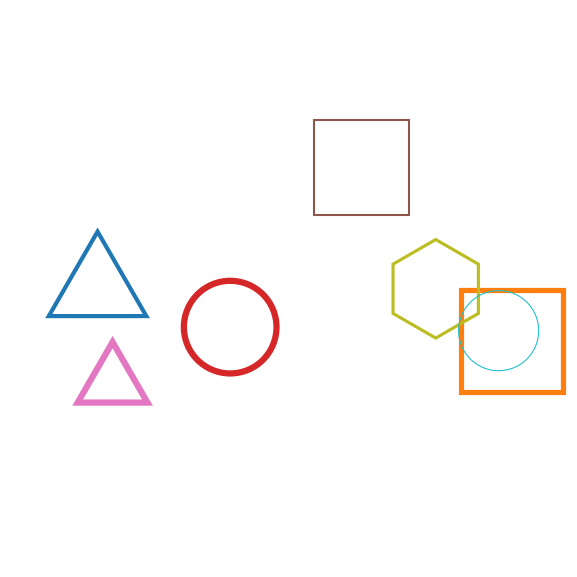[{"shape": "triangle", "thickness": 2, "radius": 0.49, "center": [0.169, 0.501]}, {"shape": "square", "thickness": 2.5, "radius": 0.44, "center": [0.887, 0.409]}, {"shape": "circle", "thickness": 3, "radius": 0.4, "center": [0.399, 0.433]}, {"shape": "square", "thickness": 1, "radius": 0.41, "center": [0.625, 0.709]}, {"shape": "triangle", "thickness": 3, "radius": 0.35, "center": [0.195, 0.337]}, {"shape": "hexagon", "thickness": 1.5, "radius": 0.43, "center": [0.754, 0.499]}, {"shape": "circle", "thickness": 0.5, "radius": 0.35, "center": [0.863, 0.427]}]